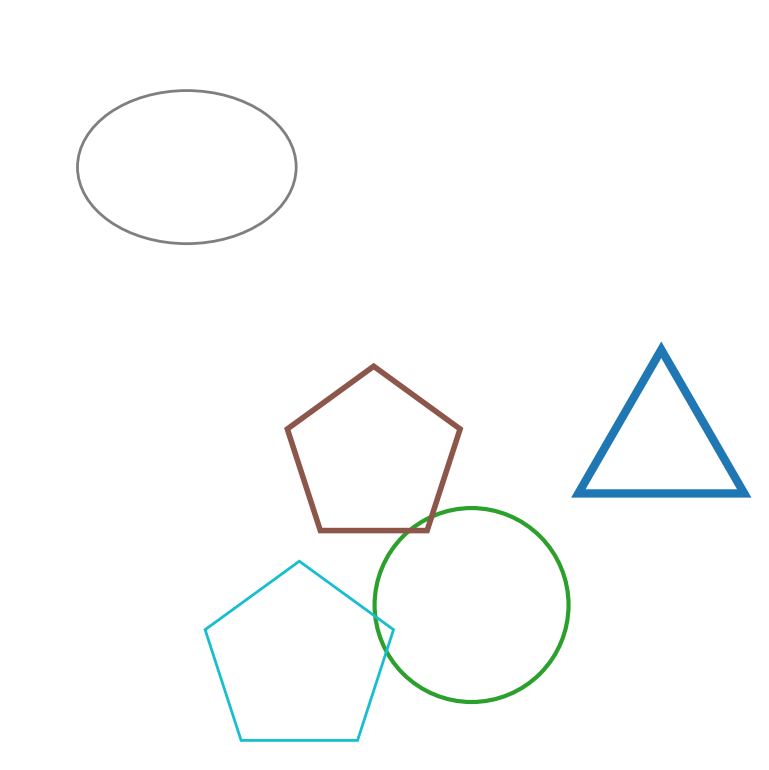[{"shape": "triangle", "thickness": 3, "radius": 0.62, "center": [0.859, 0.421]}, {"shape": "circle", "thickness": 1.5, "radius": 0.63, "center": [0.612, 0.214]}, {"shape": "pentagon", "thickness": 2, "radius": 0.59, "center": [0.485, 0.406]}, {"shape": "oval", "thickness": 1, "radius": 0.71, "center": [0.243, 0.783]}, {"shape": "pentagon", "thickness": 1, "radius": 0.64, "center": [0.389, 0.142]}]